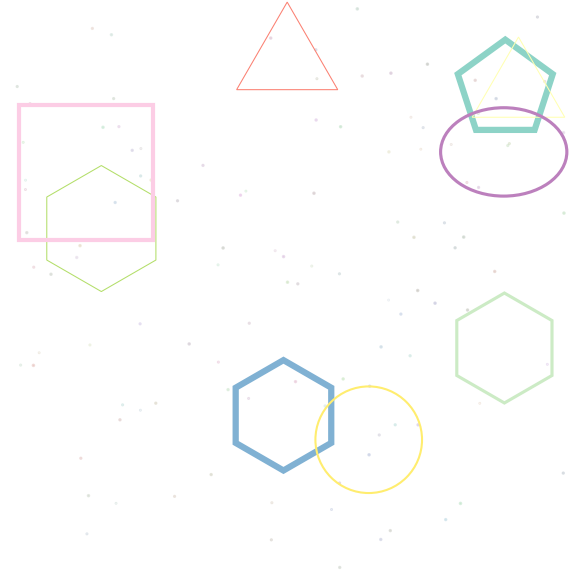[{"shape": "pentagon", "thickness": 3, "radius": 0.43, "center": [0.875, 0.844]}, {"shape": "triangle", "thickness": 0.5, "radius": 0.46, "center": [0.898, 0.842]}, {"shape": "triangle", "thickness": 0.5, "radius": 0.51, "center": [0.497, 0.894]}, {"shape": "hexagon", "thickness": 3, "radius": 0.48, "center": [0.491, 0.28]}, {"shape": "hexagon", "thickness": 0.5, "radius": 0.55, "center": [0.175, 0.603]}, {"shape": "square", "thickness": 2, "radius": 0.58, "center": [0.149, 0.7]}, {"shape": "oval", "thickness": 1.5, "radius": 0.55, "center": [0.872, 0.736]}, {"shape": "hexagon", "thickness": 1.5, "radius": 0.48, "center": [0.873, 0.397]}, {"shape": "circle", "thickness": 1, "radius": 0.46, "center": [0.638, 0.238]}]